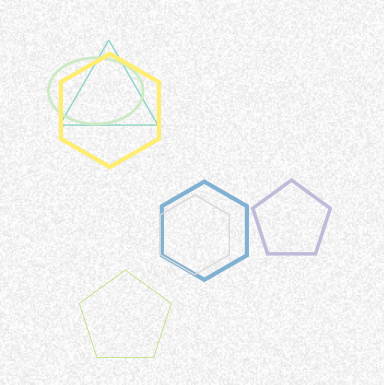[{"shape": "triangle", "thickness": 1, "radius": 0.74, "center": [0.283, 0.749]}, {"shape": "pentagon", "thickness": 2.5, "radius": 0.53, "center": [0.757, 0.426]}, {"shape": "hexagon", "thickness": 3, "radius": 0.64, "center": [0.531, 0.401]}, {"shape": "pentagon", "thickness": 0.5, "radius": 0.63, "center": [0.325, 0.173]}, {"shape": "hexagon", "thickness": 1, "radius": 0.52, "center": [0.506, 0.39]}, {"shape": "oval", "thickness": 2, "radius": 0.61, "center": [0.249, 0.764]}, {"shape": "hexagon", "thickness": 3, "radius": 0.74, "center": [0.286, 0.713]}]